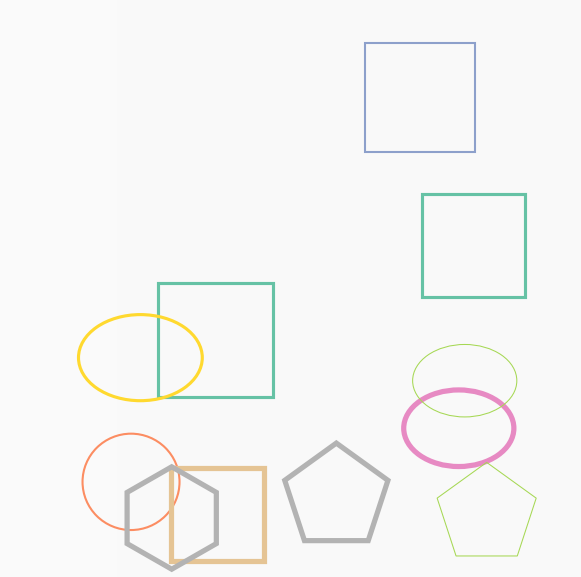[{"shape": "square", "thickness": 1.5, "radius": 0.49, "center": [0.371, 0.41]}, {"shape": "square", "thickness": 1.5, "radius": 0.44, "center": [0.815, 0.574]}, {"shape": "circle", "thickness": 1, "radius": 0.42, "center": [0.225, 0.165]}, {"shape": "square", "thickness": 1, "radius": 0.47, "center": [0.722, 0.831]}, {"shape": "oval", "thickness": 2.5, "radius": 0.47, "center": [0.789, 0.258]}, {"shape": "pentagon", "thickness": 0.5, "radius": 0.45, "center": [0.837, 0.109]}, {"shape": "oval", "thickness": 0.5, "radius": 0.45, "center": [0.8, 0.34]}, {"shape": "oval", "thickness": 1.5, "radius": 0.53, "center": [0.242, 0.38]}, {"shape": "square", "thickness": 2.5, "radius": 0.4, "center": [0.375, 0.108]}, {"shape": "pentagon", "thickness": 2.5, "radius": 0.47, "center": [0.579, 0.138]}, {"shape": "hexagon", "thickness": 2.5, "radius": 0.44, "center": [0.295, 0.102]}]